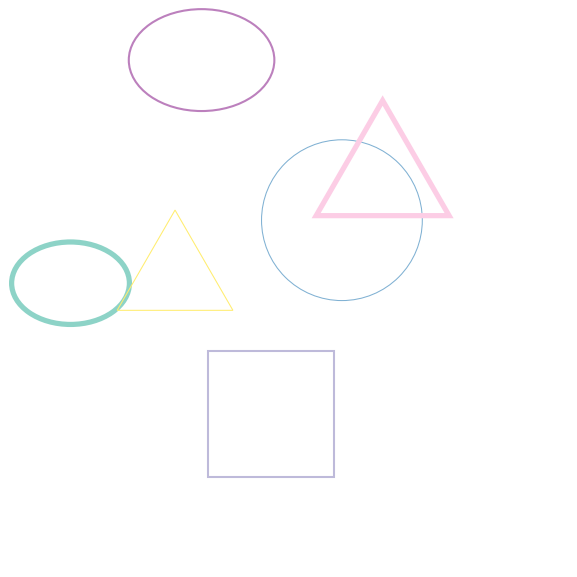[{"shape": "oval", "thickness": 2.5, "radius": 0.51, "center": [0.122, 0.509]}, {"shape": "square", "thickness": 1, "radius": 0.55, "center": [0.47, 0.283]}, {"shape": "circle", "thickness": 0.5, "radius": 0.7, "center": [0.592, 0.618]}, {"shape": "triangle", "thickness": 2.5, "radius": 0.66, "center": [0.663, 0.692]}, {"shape": "oval", "thickness": 1, "radius": 0.63, "center": [0.349, 0.895]}, {"shape": "triangle", "thickness": 0.5, "radius": 0.58, "center": [0.303, 0.52]}]